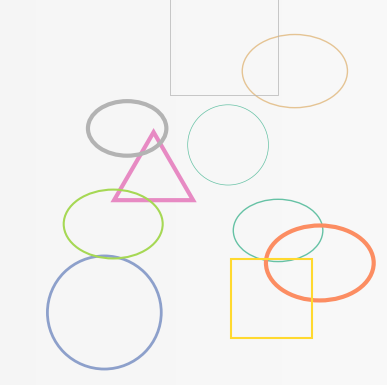[{"shape": "circle", "thickness": 0.5, "radius": 0.52, "center": [0.589, 0.624]}, {"shape": "oval", "thickness": 1, "radius": 0.58, "center": [0.718, 0.401]}, {"shape": "oval", "thickness": 3, "radius": 0.7, "center": [0.825, 0.317]}, {"shape": "circle", "thickness": 2, "radius": 0.73, "center": [0.269, 0.188]}, {"shape": "triangle", "thickness": 3, "radius": 0.59, "center": [0.396, 0.539]}, {"shape": "oval", "thickness": 1.5, "radius": 0.64, "center": [0.292, 0.418]}, {"shape": "square", "thickness": 1.5, "radius": 0.52, "center": [0.701, 0.225]}, {"shape": "oval", "thickness": 1, "radius": 0.68, "center": [0.761, 0.815]}, {"shape": "square", "thickness": 0.5, "radius": 0.7, "center": [0.578, 0.893]}, {"shape": "oval", "thickness": 3, "radius": 0.51, "center": [0.328, 0.666]}]